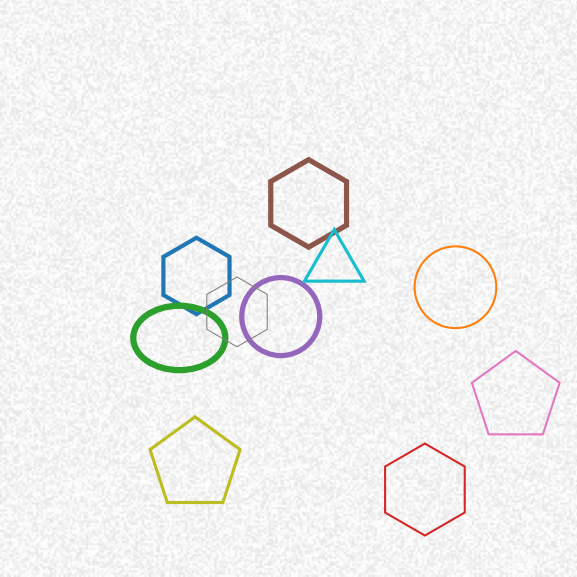[{"shape": "hexagon", "thickness": 2, "radius": 0.33, "center": [0.34, 0.521]}, {"shape": "circle", "thickness": 1, "radius": 0.35, "center": [0.789, 0.502]}, {"shape": "oval", "thickness": 3, "radius": 0.4, "center": [0.31, 0.414]}, {"shape": "hexagon", "thickness": 1, "radius": 0.4, "center": [0.736, 0.151]}, {"shape": "circle", "thickness": 2.5, "radius": 0.34, "center": [0.486, 0.451]}, {"shape": "hexagon", "thickness": 2.5, "radius": 0.38, "center": [0.534, 0.647]}, {"shape": "pentagon", "thickness": 1, "radius": 0.4, "center": [0.893, 0.312]}, {"shape": "hexagon", "thickness": 0.5, "radius": 0.3, "center": [0.41, 0.459]}, {"shape": "pentagon", "thickness": 1.5, "radius": 0.41, "center": [0.338, 0.195]}, {"shape": "triangle", "thickness": 1.5, "radius": 0.3, "center": [0.579, 0.542]}]